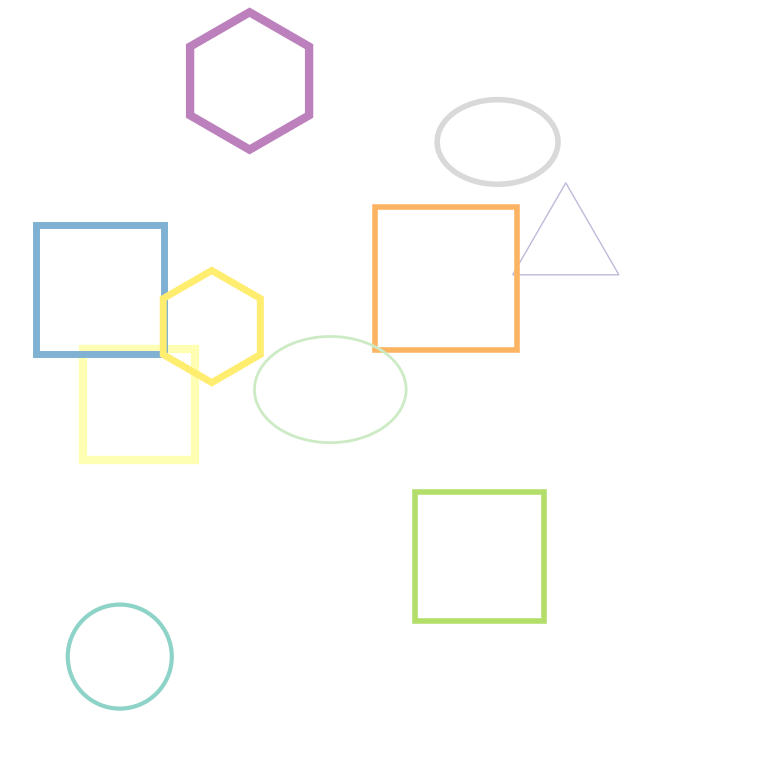[{"shape": "circle", "thickness": 1.5, "radius": 0.34, "center": [0.156, 0.147]}, {"shape": "square", "thickness": 3, "radius": 0.36, "center": [0.181, 0.475]}, {"shape": "triangle", "thickness": 0.5, "radius": 0.4, "center": [0.735, 0.683]}, {"shape": "square", "thickness": 2.5, "radius": 0.42, "center": [0.13, 0.624]}, {"shape": "square", "thickness": 2, "radius": 0.46, "center": [0.579, 0.638]}, {"shape": "square", "thickness": 2, "radius": 0.42, "center": [0.622, 0.277]}, {"shape": "oval", "thickness": 2, "radius": 0.39, "center": [0.646, 0.816]}, {"shape": "hexagon", "thickness": 3, "radius": 0.45, "center": [0.324, 0.895]}, {"shape": "oval", "thickness": 1, "radius": 0.49, "center": [0.429, 0.494]}, {"shape": "hexagon", "thickness": 2.5, "radius": 0.36, "center": [0.275, 0.576]}]